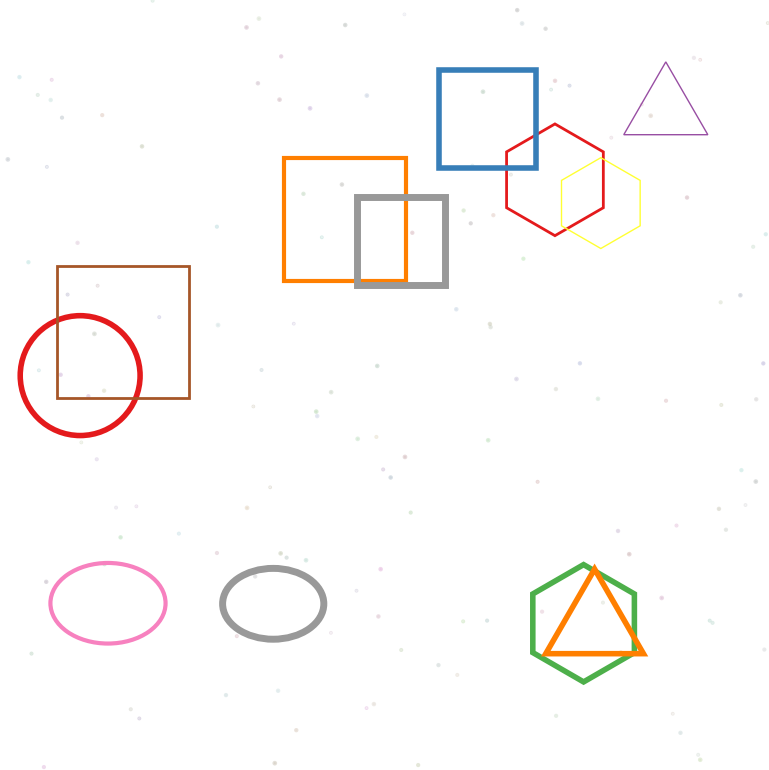[{"shape": "circle", "thickness": 2, "radius": 0.39, "center": [0.104, 0.512]}, {"shape": "hexagon", "thickness": 1, "radius": 0.36, "center": [0.721, 0.766]}, {"shape": "square", "thickness": 2, "radius": 0.32, "center": [0.633, 0.846]}, {"shape": "hexagon", "thickness": 2, "radius": 0.38, "center": [0.758, 0.191]}, {"shape": "triangle", "thickness": 0.5, "radius": 0.32, "center": [0.865, 0.857]}, {"shape": "square", "thickness": 1.5, "radius": 0.4, "center": [0.448, 0.715]}, {"shape": "triangle", "thickness": 2, "radius": 0.37, "center": [0.772, 0.188]}, {"shape": "hexagon", "thickness": 0.5, "radius": 0.29, "center": [0.78, 0.736]}, {"shape": "square", "thickness": 1, "radius": 0.43, "center": [0.16, 0.569]}, {"shape": "oval", "thickness": 1.5, "radius": 0.37, "center": [0.14, 0.217]}, {"shape": "oval", "thickness": 2.5, "radius": 0.33, "center": [0.355, 0.216]}, {"shape": "square", "thickness": 2.5, "radius": 0.29, "center": [0.521, 0.687]}]